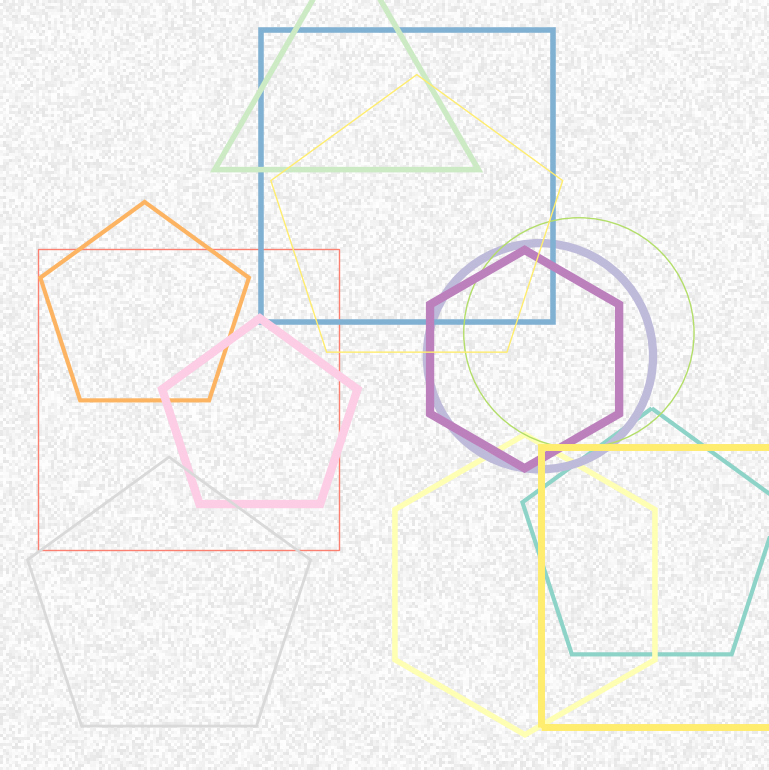[{"shape": "pentagon", "thickness": 1.5, "radius": 0.88, "center": [0.846, 0.293]}, {"shape": "hexagon", "thickness": 2, "radius": 0.97, "center": [0.682, 0.241]}, {"shape": "circle", "thickness": 3, "radius": 0.73, "center": [0.701, 0.537]}, {"shape": "square", "thickness": 0.5, "radius": 0.98, "center": [0.245, 0.482]}, {"shape": "square", "thickness": 2, "radius": 0.95, "center": [0.528, 0.772]}, {"shape": "pentagon", "thickness": 1.5, "radius": 0.71, "center": [0.188, 0.595]}, {"shape": "circle", "thickness": 0.5, "radius": 0.75, "center": [0.752, 0.568]}, {"shape": "pentagon", "thickness": 3, "radius": 0.67, "center": [0.337, 0.453]}, {"shape": "pentagon", "thickness": 1, "radius": 0.97, "center": [0.22, 0.213]}, {"shape": "hexagon", "thickness": 3, "radius": 0.71, "center": [0.681, 0.534]}, {"shape": "triangle", "thickness": 2, "radius": 0.99, "center": [0.45, 0.879]}, {"shape": "square", "thickness": 2.5, "radius": 0.91, "center": [0.885, 0.238]}, {"shape": "pentagon", "thickness": 0.5, "radius": 1.0, "center": [0.541, 0.704]}]